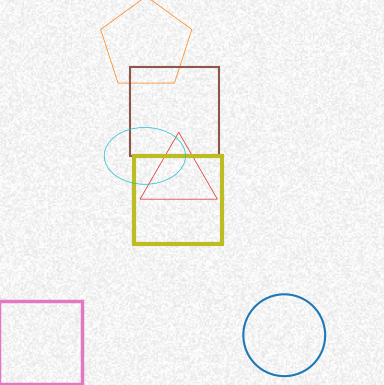[{"shape": "circle", "thickness": 1.5, "radius": 0.53, "center": [0.738, 0.129]}, {"shape": "pentagon", "thickness": 0.5, "radius": 0.62, "center": [0.38, 0.885]}, {"shape": "triangle", "thickness": 0.5, "radius": 0.58, "center": [0.464, 0.541]}, {"shape": "square", "thickness": 1.5, "radius": 0.58, "center": [0.454, 0.71]}, {"shape": "square", "thickness": 2.5, "radius": 0.54, "center": [0.105, 0.111]}, {"shape": "square", "thickness": 3, "radius": 0.57, "center": [0.463, 0.481]}, {"shape": "oval", "thickness": 0.5, "radius": 0.53, "center": [0.376, 0.595]}]